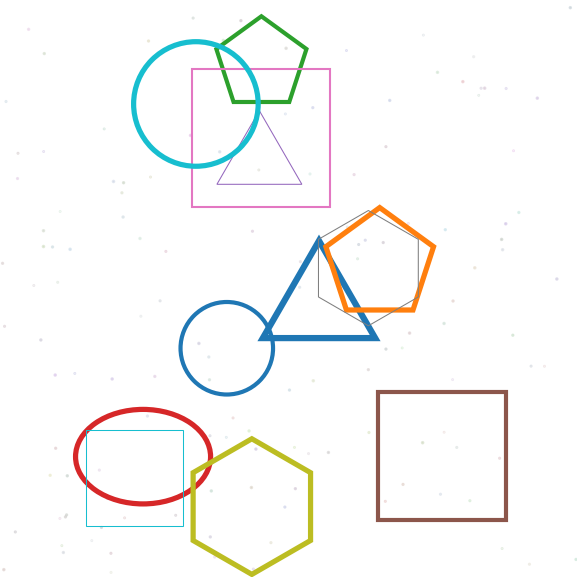[{"shape": "circle", "thickness": 2, "radius": 0.4, "center": [0.393, 0.396]}, {"shape": "triangle", "thickness": 3, "radius": 0.56, "center": [0.552, 0.47]}, {"shape": "pentagon", "thickness": 2.5, "radius": 0.49, "center": [0.658, 0.542]}, {"shape": "pentagon", "thickness": 2, "radius": 0.41, "center": [0.453, 0.889]}, {"shape": "oval", "thickness": 2.5, "radius": 0.58, "center": [0.248, 0.208]}, {"shape": "triangle", "thickness": 0.5, "radius": 0.42, "center": [0.449, 0.722]}, {"shape": "square", "thickness": 2, "radius": 0.55, "center": [0.766, 0.209]}, {"shape": "square", "thickness": 1, "radius": 0.6, "center": [0.451, 0.759]}, {"shape": "hexagon", "thickness": 0.5, "radius": 0.5, "center": [0.638, 0.535]}, {"shape": "hexagon", "thickness": 2.5, "radius": 0.59, "center": [0.436, 0.122]}, {"shape": "square", "thickness": 0.5, "radius": 0.42, "center": [0.233, 0.172]}, {"shape": "circle", "thickness": 2.5, "radius": 0.54, "center": [0.339, 0.819]}]